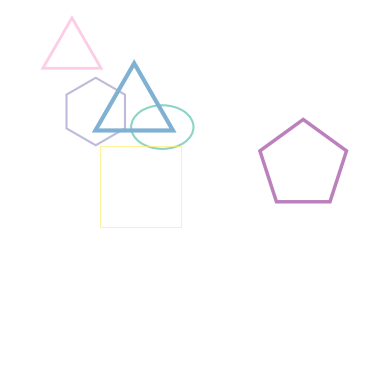[{"shape": "oval", "thickness": 1.5, "radius": 0.4, "center": [0.422, 0.67]}, {"shape": "hexagon", "thickness": 1.5, "radius": 0.44, "center": [0.249, 0.71]}, {"shape": "triangle", "thickness": 3, "radius": 0.58, "center": [0.348, 0.719]}, {"shape": "triangle", "thickness": 2, "radius": 0.44, "center": [0.187, 0.866]}, {"shape": "pentagon", "thickness": 2.5, "radius": 0.59, "center": [0.788, 0.572]}, {"shape": "square", "thickness": 0.5, "radius": 0.52, "center": [0.364, 0.515]}]